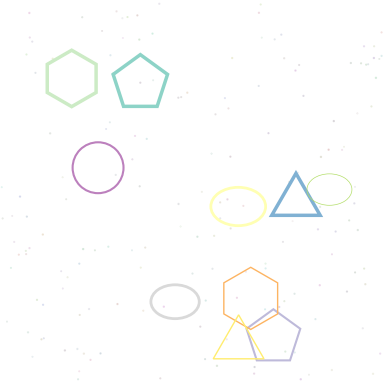[{"shape": "pentagon", "thickness": 2.5, "radius": 0.37, "center": [0.365, 0.784]}, {"shape": "oval", "thickness": 2, "radius": 0.36, "center": [0.619, 0.464]}, {"shape": "pentagon", "thickness": 1.5, "radius": 0.37, "center": [0.71, 0.123]}, {"shape": "triangle", "thickness": 2.5, "radius": 0.36, "center": [0.769, 0.477]}, {"shape": "hexagon", "thickness": 1, "radius": 0.4, "center": [0.651, 0.225]}, {"shape": "oval", "thickness": 0.5, "radius": 0.29, "center": [0.856, 0.508]}, {"shape": "oval", "thickness": 2, "radius": 0.31, "center": [0.455, 0.216]}, {"shape": "circle", "thickness": 1.5, "radius": 0.33, "center": [0.255, 0.564]}, {"shape": "hexagon", "thickness": 2.5, "radius": 0.37, "center": [0.186, 0.796]}, {"shape": "triangle", "thickness": 1, "radius": 0.38, "center": [0.62, 0.106]}]